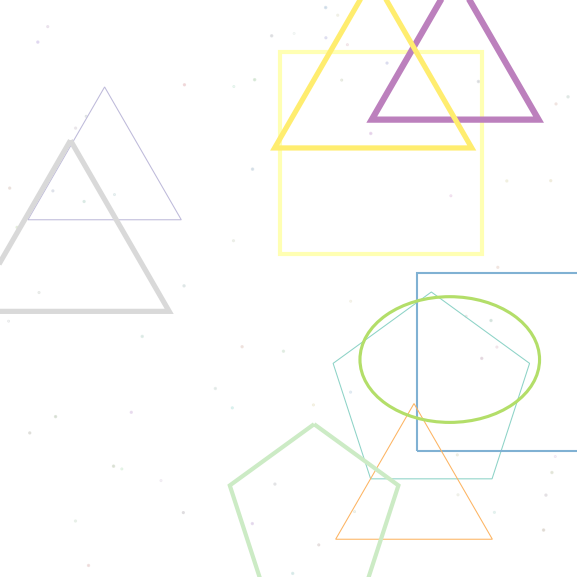[{"shape": "pentagon", "thickness": 0.5, "radius": 0.89, "center": [0.747, 0.315]}, {"shape": "square", "thickness": 2, "radius": 0.87, "center": [0.659, 0.734]}, {"shape": "triangle", "thickness": 0.5, "radius": 0.77, "center": [0.181, 0.695]}, {"shape": "square", "thickness": 1, "radius": 0.77, "center": [0.877, 0.373]}, {"shape": "triangle", "thickness": 0.5, "radius": 0.78, "center": [0.717, 0.144]}, {"shape": "oval", "thickness": 1.5, "radius": 0.78, "center": [0.779, 0.377]}, {"shape": "triangle", "thickness": 2.5, "radius": 0.99, "center": [0.122, 0.559]}, {"shape": "triangle", "thickness": 3, "radius": 0.83, "center": [0.788, 0.875]}, {"shape": "pentagon", "thickness": 2, "radius": 0.77, "center": [0.544, 0.111]}, {"shape": "triangle", "thickness": 2.5, "radius": 0.99, "center": [0.646, 0.842]}]